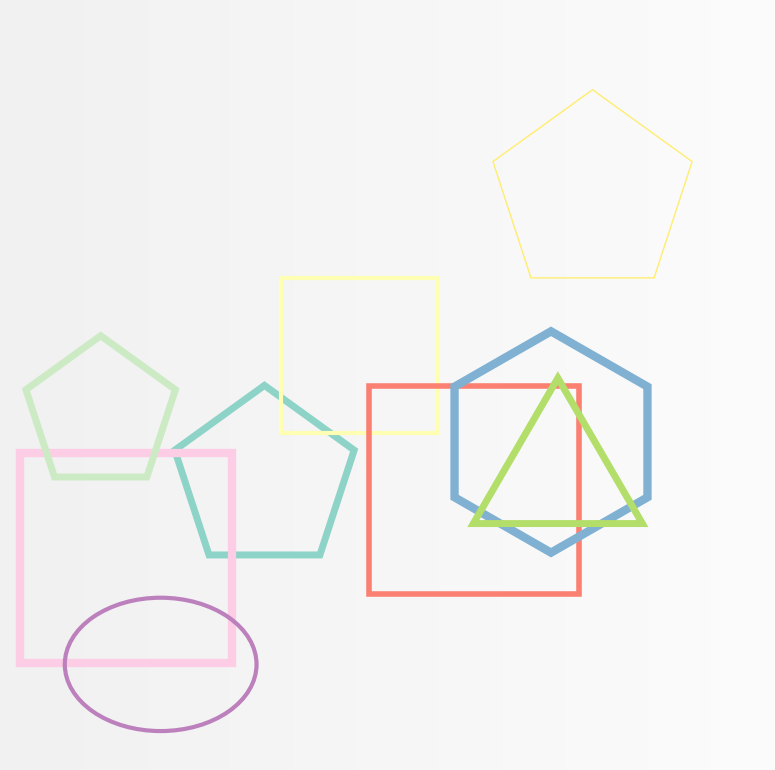[{"shape": "pentagon", "thickness": 2.5, "radius": 0.61, "center": [0.341, 0.378]}, {"shape": "square", "thickness": 1.5, "radius": 0.51, "center": [0.463, 0.538]}, {"shape": "square", "thickness": 2, "radius": 0.68, "center": [0.611, 0.364]}, {"shape": "hexagon", "thickness": 3, "radius": 0.72, "center": [0.711, 0.426]}, {"shape": "triangle", "thickness": 2.5, "radius": 0.63, "center": [0.72, 0.383]}, {"shape": "square", "thickness": 3, "radius": 0.68, "center": [0.163, 0.275]}, {"shape": "oval", "thickness": 1.5, "radius": 0.62, "center": [0.207, 0.137]}, {"shape": "pentagon", "thickness": 2.5, "radius": 0.51, "center": [0.13, 0.463]}, {"shape": "pentagon", "thickness": 0.5, "radius": 0.68, "center": [0.765, 0.748]}]